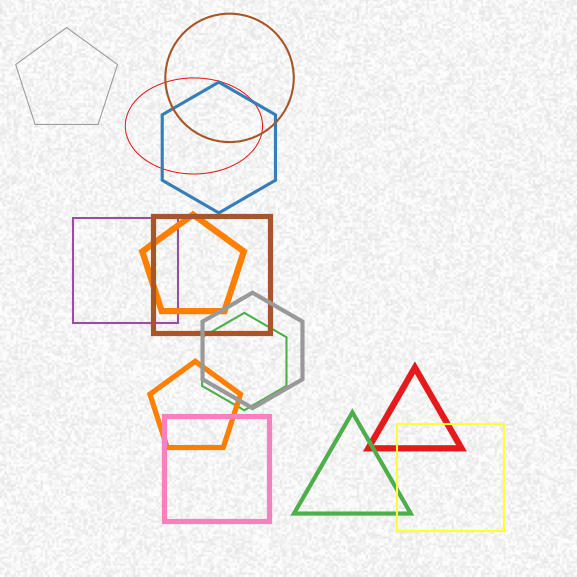[{"shape": "triangle", "thickness": 3, "radius": 0.47, "center": [0.718, 0.269]}, {"shape": "oval", "thickness": 0.5, "radius": 0.59, "center": [0.336, 0.781]}, {"shape": "hexagon", "thickness": 1.5, "radius": 0.57, "center": [0.379, 0.744]}, {"shape": "hexagon", "thickness": 1, "radius": 0.42, "center": [0.423, 0.373]}, {"shape": "triangle", "thickness": 2, "radius": 0.58, "center": [0.61, 0.168]}, {"shape": "square", "thickness": 1, "radius": 0.45, "center": [0.218, 0.531]}, {"shape": "pentagon", "thickness": 2.5, "radius": 0.41, "center": [0.338, 0.291]}, {"shape": "pentagon", "thickness": 3, "radius": 0.46, "center": [0.334, 0.535]}, {"shape": "square", "thickness": 1, "radius": 0.47, "center": [0.78, 0.172]}, {"shape": "circle", "thickness": 1, "radius": 0.56, "center": [0.397, 0.864]}, {"shape": "square", "thickness": 2.5, "radius": 0.51, "center": [0.367, 0.524]}, {"shape": "square", "thickness": 2.5, "radius": 0.45, "center": [0.375, 0.188]}, {"shape": "pentagon", "thickness": 0.5, "radius": 0.46, "center": [0.115, 0.859]}, {"shape": "hexagon", "thickness": 2, "radius": 0.5, "center": [0.437, 0.392]}]